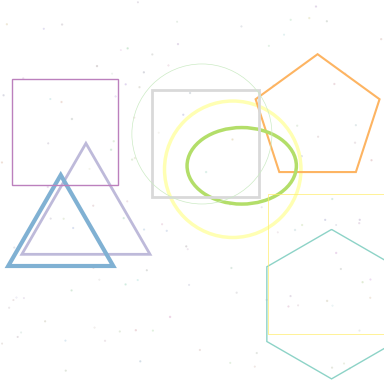[{"shape": "hexagon", "thickness": 1, "radius": 0.97, "center": [0.861, 0.21]}, {"shape": "circle", "thickness": 2.5, "radius": 0.89, "center": [0.605, 0.56]}, {"shape": "triangle", "thickness": 2, "radius": 0.96, "center": [0.223, 0.436]}, {"shape": "triangle", "thickness": 3, "radius": 0.79, "center": [0.158, 0.388]}, {"shape": "pentagon", "thickness": 1.5, "radius": 0.85, "center": [0.825, 0.69]}, {"shape": "oval", "thickness": 2.5, "radius": 0.71, "center": [0.628, 0.569]}, {"shape": "square", "thickness": 2, "radius": 0.69, "center": [0.533, 0.628]}, {"shape": "square", "thickness": 1, "radius": 0.69, "center": [0.17, 0.658]}, {"shape": "circle", "thickness": 0.5, "radius": 0.91, "center": [0.524, 0.652]}, {"shape": "square", "thickness": 0.5, "radius": 0.91, "center": [0.878, 0.315]}]